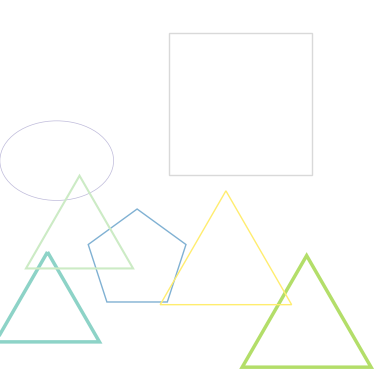[{"shape": "triangle", "thickness": 2.5, "radius": 0.78, "center": [0.123, 0.19]}, {"shape": "oval", "thickness": 0.5, "radius": 0.74, "center": [0.147, 0.583]}, {"shape": "pentagon", "thickness": 1, "radius": 0.67, "center": [0.356, 0.324]}, {"shape": "triangle", "thickness": 2.5, "radius": 0.97, "center": [0.796, 0.143]}, {"shape": "square", "thickness": 1, "radius": 0.93, "center": [0.625, 0.73]}, {"shape": "triangle", "thickness": 1.5, "radius": 0.8, "center": [0.207, 0.383]}, {"shape": "triangle", "thickness": 1, "radius": 0.99, "center": [0.587, 0.307]}]